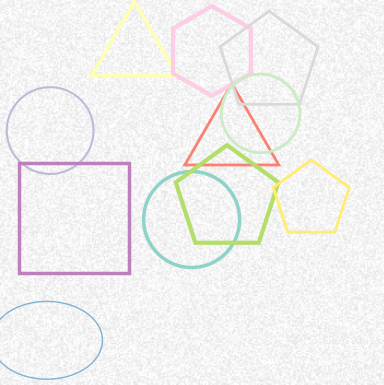[{"shape": "circle", "thickness": 2.5, "radius": 0.62, "center": [0.498, 0.43]}, {"shape": "triangle", "thickness": 2.5, "radius": 0.64, "center": [0.349, 0.868]}, {"shape": "circle", "thickness": 1.5, "radius": 0.56, "center": [0.13, 0.661]}, {"shape": "triangle", "thickness": 2, "radius": 0.7, "center": [0.602, 0.642]}, {"shape": "oval", "thickness": 1, "radius": 0.72, "center": [0.122, 0.116]}, {"shape": "pentagon", "thickness": 3, "radius": 0.7, "center": [0.59, 0.483]}, {"shape": "hexagon", "thickness": 3, "radius": 0.58, "center": [0.55, 0.868]}, {"shape": "pentagon", "thickness": 2, "radius": 0.67, "center": [0.699, 0.837]}, {"shape": "square", "thickness": 2.5, "radius": 0.71, "center": [0.192, 0.433]}, {"shape": "circle", "thickness": 2, "radius": 0.51, "center": [0.677, 0.705]}, {"shape": "pentagon", "thickness": 2, "radius": 0.52, "center": [0.809, 0.481]}]